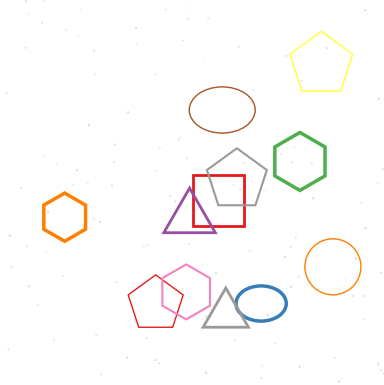[{"shape": "pentagon", "thickness": 1, "radius": 0.38, "center": [0.404, 0.211]}, {"shape": "square", "thickness": 2, "radius": 0.33, "center": [0.567, 0.479]}, {"shape": "oval", "thickness": 2.5, "radius": 0.33, "center": [0.678, 0.212]}, {"shape": "hexagon", "thickness": 2.5, "radius": 0.38, "center": [0.779, 0.581]}, {"shape": "triangle", "thickness": 2, "radius": 0.39, "center": [0.492, 0.434]}, {"shape": "hexagon", "thickness": 2.5, "radius": 0.31, "center": [0.168, 0.436]}, {"shape": "circle", "thickness": 1, "radius": 0.36, "center": [0.865, 0.307]}, {"shape": "pentagon", "thickness": 1, "radius": 0.43, "center": [0.835, 0.833]}, {"shape": "oval", "thickness": 1, "radius": 0.43, "center": [0.577, 0.714]}, {"shape": "hexagon", "thickness": 1.5, "radius": 0.36, "center": [0.484, 0.242]}, {"shape": "pentagon", "thickness": 1.5, "radius": 0.41, "center": [0.615, 0.533]}, {"shape": "triangle", "thickness": 2, "radius": 0.34, "center": [0.586, 0.184]}]